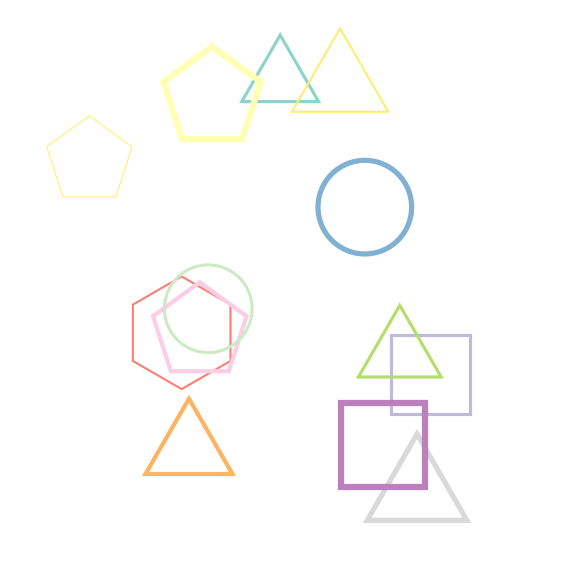[{"shape": "triangle", "thickness": 1.5, "radius": 0.38, "center": [0.485, 0.862]}, {"shape": "pentagon", "thickness": 3, "radius": 0.44, "center": [0.367, 0.83]}, {"shape": "square", "thickness": 1.5, "radius": 0.34, "center": [0.745, 0.35]}, {"shape": "hexagon", "thickness": 1, "radius": 0.49, "center": [0.315, 0.423]}, {"shape": "circle", "thickness": 2.5, "radius": 0.41, "center": [0.632, 0.64]}, {"shape": "triangle", "thickness": 2, "radius": 0.43, "center": [0.327, 0.222]}, {"shape": "triangle", "thickness": 1.5, "radius": 0.41, "center": [0.692, 0.388]}, {"shape": "pentagon", "thickness": 2, "radius": 0.43, "center": [0.346, 0.425]}, {"shape": "triangle", "thickness": 2.5, "radius": 0.5, "center": [0.722, 0.148]}, {"shape": "square", "thickness": 3, "radius": 0.36, "center": [0.663, 0.228]}, {"shape": "circle", "thickness": 1.5, "radius": 0.38, "center": [0.361, 0.465]}, {"shape": "pentagon", "thickness": 0.5, "radius": 0.39, "center": [0.155, 0.721]}, {"shape": "triangle", "thickness": 1, "radius": 0.48, "center": [0.589, 0.854]}]